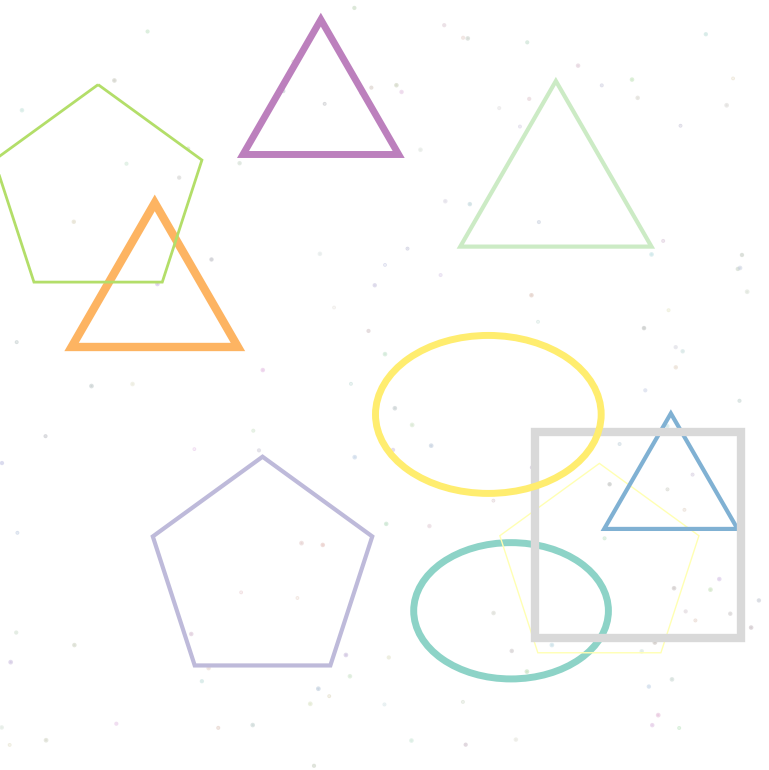[{"shape": "oval", "thickness": 2.5, "radius": 0.63, "center": [0.664, 0.207]}, {"shape": "pentagon", "thickness": 0.5, "radius": 0.68, "center": [0.778, 0.262]}, {"shape": "pentagon", "thickness": 1.5, "radius": 0.75, "center": [0.341, 0.257]}, {"shape": "triangle", "thickness": 1.5, "radius": 0.5, "center": [0.871, 0.363]}, {"shape": "triangle", "thickness": 3, "radius": 0.62, "center": [0.201, 0.612]}, {"shape": "pentagon", "thickness": 1, "radius": 0.71, "center": [0.127, 0.748]}, {"shape": "square", "thickness": 3, "radius": 0.67, "center": [0.829, 0.306]}, {"shape": "triangle", "thickness": 2.5, "radius": 0.58, "center": [0.417, 0.858]}, {"shape": "triangle", "thickness": 1.5, "radius": 0.72, "center": [0.722, 0.751]}, {"shape": "oval", "thickness": 2.5, "radius": 0.73, "center": [0.634, 0.462]}]